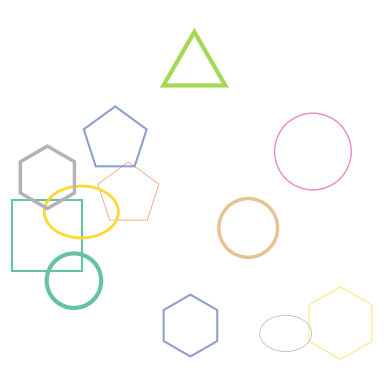[{"shape": "circle", "thickness": 3, "radius": 0.35, "center": [0.192, 0.271]}, {"shape": "square", "thickness": 1.5, "radius": 0.46, "center": [0.122, 0.388]}, {"shape": "pentagon", "thickness": 0.5, "radius": 0.42, "center": [0.334, 0.496]}, {"shape": "pentagon", "thickness": 1.5, "radius": 0.43, "center": [0.299, 0.638]}, {"shape": "hexagon", "thickness": 1.5, "radius": 0.4, "center": [0.495, 0.154]}, {"shape": "circle", "thickness": 1, "radius": 0.5, "center": [0.813, 0.606]}, {"shape": "triangle", "thickness": 3, "radius": 0.46, "center": [0.505, 0.824]}, {"shape": "oval", "thickness": 2, "radius": 0.48, "center": [0.211, 0.449]}, {"shape": "hexagon", "thickness": 0.5, "radius": 0.47, "center": [0.884, 0.161]}, {"shape": "circle", "thickness": 2.5, "radius": 0.38, "center": [0.645, 0.408]}, {"shape": "oval", "thickness": 0.5, "radius": 0.34, "center": [0.742, 0.134]}, {"shape": "hexagon", "thickness": 2.5, "radius": 0.41, "center": [0.123, 0.539]}]